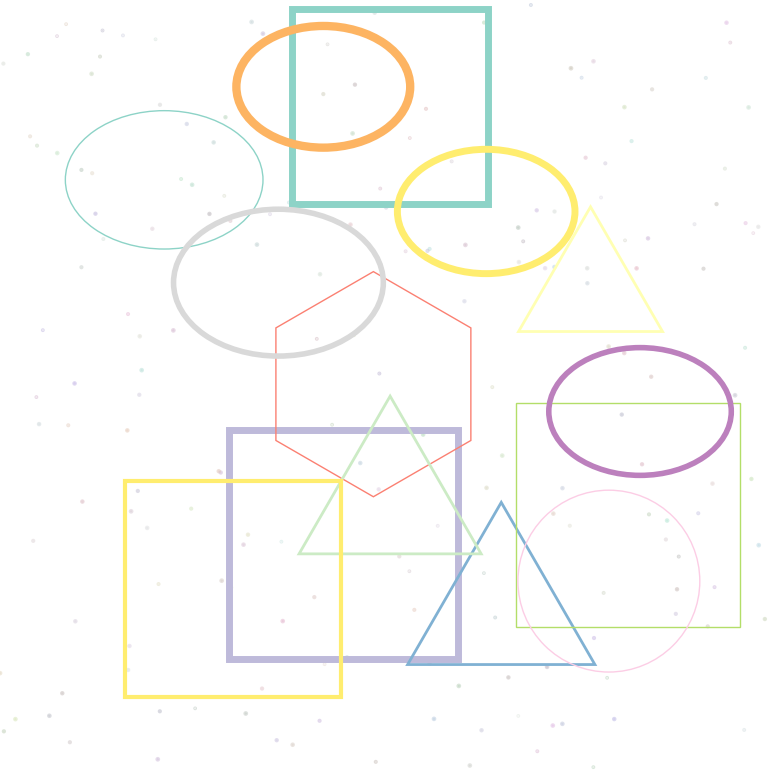[{"shape": "square", "thickness": 2.5, "radius": 0.63, "center": [0.507, 0.862]}, {"shape": "oval", "thickness": 0.5, "radius": 0.64, "center": [0.213, 0.766]}, {"shape": "triangle", "thickness": 1, "radius": 0.54, "center": [0.767, 0.623]}, {"shape": "square", "thickness": 2.5, "radius": 0.74, "center": [0.446, 0.292]}, {"shape": "hexagon", "thickness": 0.5, "radius": 0.73, "center": [0.485, 0.501]}, {"shape": "triangle", "thickness": 1, "radius": 0.7, "center": [0.651, 0.207]}, {"shape": "oval", "thickness": 3, "radius": 0.56, "center": [0.42, 0.887]}, {"shape": "square", "thickness": 0.5, "radius": 0.73, "center": [0.816, 0.331]}, {"shape": "circle", "thickness": 0.5, "radius": 0.59, "center": [0.791, 0.245]}, {"shape": "oval", "thickness": 2, "radius": 0.68, "center": [0.362, 0.633]}, {"shape": "oval", "thickness": 2, "radius": 0.59, "center": [0.831, 0.466]}, {"shape": "triangle", "thickness": 1, "radius": 0.68, "center": [0.507, 0.349]}, {"shape": "oval", "thickness": 2.5, "radius": 0.58, "center": [0.631, 0.725]}, {"shape": "square", "thickness": 1.5, "radius": 0.7, "center": [0.303, 0.235]}]